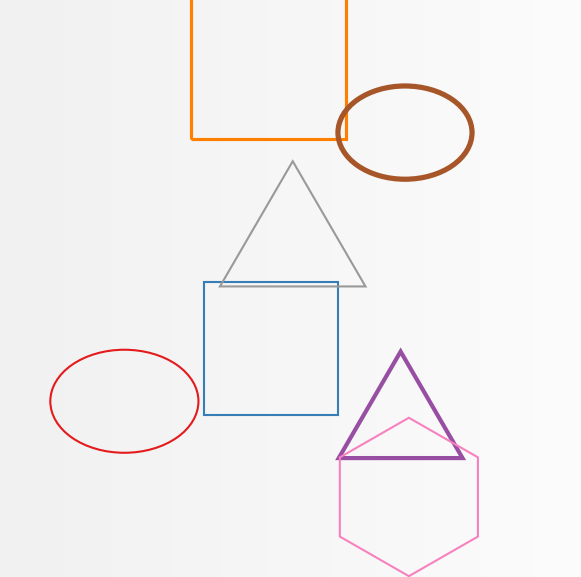[{"shape": "oval", "thickness": 1, "radius": 0.64, "center": [0.214, 0.304]}, {"shape": "square", "thickness": 1, "radius": 0.58, "center": [0.467, 0.396]}, {"shape": "triangle", "thickness": 2, "radius": 0.61, "center": [0.689, 0.267]}, {"shape": "square", "thickness": 1.5, "radius": 0.67, "center": [0.461, 0.891]}, {"shape": "oval", "thickness": 2.5, "radius": 0.58, "center": [0.697, 0.77]}, {"shape": "hexagon", "thickness": 1, "radius": 0.69, "center": [0.703, 0.139]}, {"shape": "triangle", "thickness": 1, "radius": 0.72, "center": [0.504, 0.575]}]